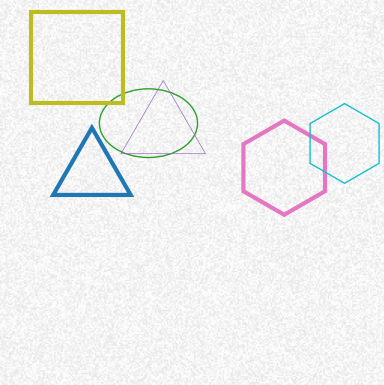[{"shape": "triangle", "thickness": 3, "radius": 0.58, "center": [0.239, 0.552]}, {"shape": "oval", "thickness": 1, "radius": 0.64, "center": [0.386, 0.68]}, {"shape": "triangle", "thickness": 0.5, "radius": 0.63, "center": [0.424, 0.664]}, {"shape": "hexagon", "thickness": 3, "radius": 0.61, "center": [0.738, 0.564]}, {"shape": "square", "thickness": 3, "radius": 0.6, "center": [0.201, 0.851]}, {"shape": "hexagon", "thickness": 1, "radius": 0.52, "center": [0.895, 0.627]}]